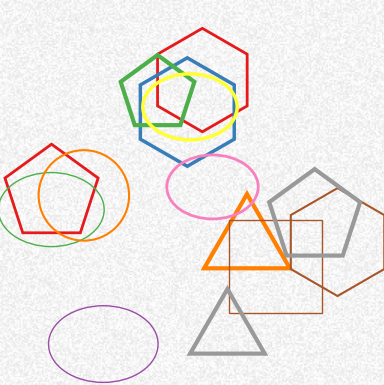[{"shape": "hexagon", "thickness": 2, "radius": 0.67, "center": [0.526, 0.792]}, {"shape": "pentagon", "thickness": 2, "radius": 0.64, "center": [0.134, 0.498]}, {"shape": "hexagon", "thickness": 2.5, "radius": 0.7, "center": [0.486, 0.709]}, {"shape": "oval", "thickness": 1, "radius": 0.69, "center": [0.133, 0.456]}, {"shape": "pentagon", "thickness": 3, "radius": 0.5, "center": [0.409, 0.756]}, {"shape": "oval", "thickness": 1, "radius": 0.71, "center": [0.268, 0.106]}, {"shape": "triangle", "thickness": 3, "radius": 0.64, "center": [0.642, 0.367]}, {"shape": "circle", "thickness": 1.5, "radius": 0.59, "center": [0.218, 0.492]}, {"shape": "oval", "thickness": 2.5, "radius": 0.61, "center": [0.494, 0.722]}, {"shape": "square", "thickness": 1, "radius": 0.61, "center": [0.716, 0.308]}, {"shape": "hexagon", "thickness": 1.5, "radius": 0.7, "center": [0.877, 0.371]}, {"shape": "oval", "thickness": 2, "radius": 0.59, "center": [0.552, 0.514]}, {"shape": "pentagon", "thickness": 3, "radius": 0.62, "center": [0.817, 0.437]}, {"shape": "triangle", "thickness": 3, "radius": 0.56, "center": [0.591, 0.137]}]